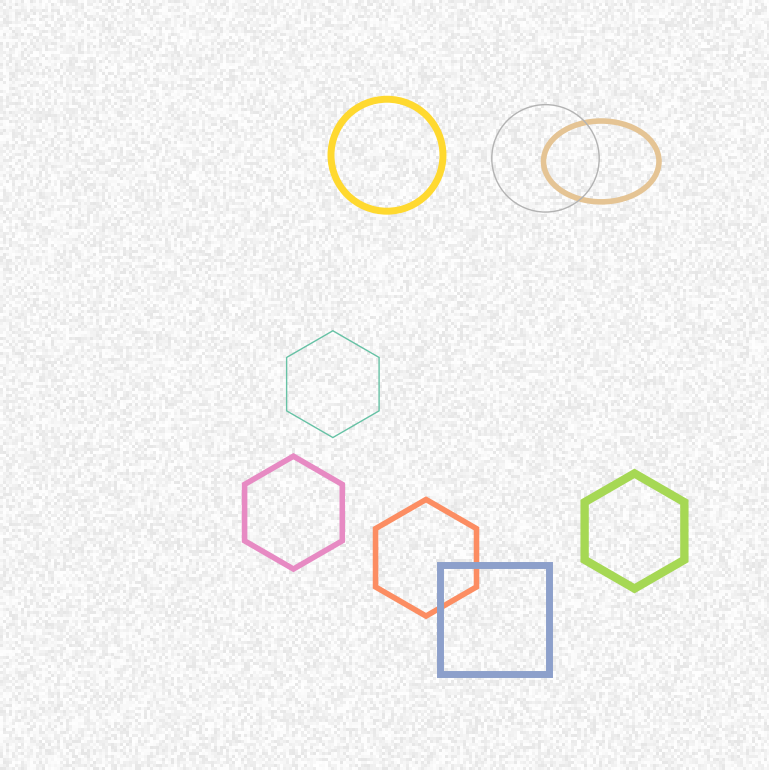[{"shape": "hexagon", "thickness": 0.5, "radius": 0.35, "center": [0.432, 0.501]}, {"shape": "hexagon", "thickness": 2, "radius": 0.38, "center": [0.553, 0.276]}, {"shape": "square", "thickness": 2.5, "radius": 0.36, "center": [0.642, 0.195]}, {"shape": "hexagon", "thickness": 2, "radius": 0.37, "center": [0.381, 0.334]}, {"shape": "hexagon", "thickness": 3, "radius": 0.37, "center": [0.824, 0.31]}, {"shape": "circle", "thickness": 2.5, "radius": 0.36, "center": [0.503, 0.798]}, {"shape": "oval", "thickness": 2, "radius": 0.37, "center": [0.781, 0.79]}, {"shape": "circle", "thickness": 0.5, "radius": 0.35, "center": [0.708, 0.794]}]